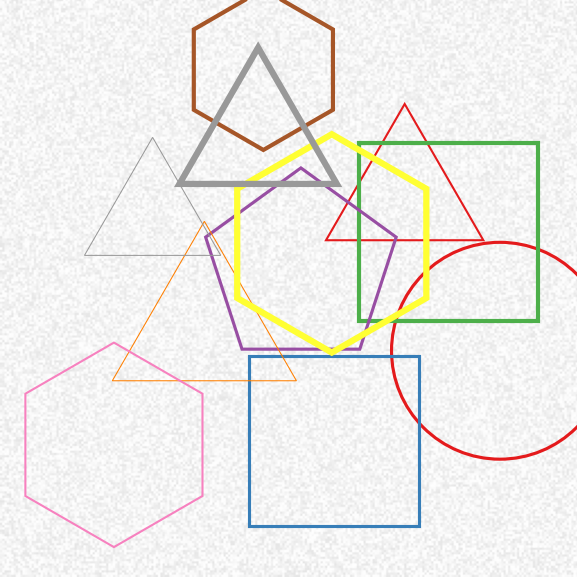[{"shape": "triangle", "thickness": 1, "radius": 0.79, "center": [0.701, 0.662]}, {"shape": "circle", "thickness": 1.5, "radius": 0.94, "center": [0.866, 0.392]}, {"shape": "square", "thickness": 1.5, "radius": 0.74, "center": [0.579, 0.236]}, {"shape": "square", "thickness": 2, "radius": 0.77, "center": [0.776, 0.598]}, {"shape": "pentagon", "thickness": 1.5, "radius": 0.87, "center": [0.521, 0.535]}, {"shape": "triangle", "thickness": 0.5, "radius": 0.92, "center": [0.354, 0.432]}, {"shape": "hexagon", "thickness": 3, "radius": 0.95, "center": [0.575, 0.578]}, {"shape": "hexagon", "thickness": 2, "radius": 0.7, "center": [0.456, 0.879]}, {"shape": "hexagon", "thickness": 1, "radius": 0.89, "center": [0.197, 0.229]}, {"shape": "triangle", "thickness": 0.5, "radius": 0.68, "center": [0.264, 0.625]}, {"shape": "triangle", "thickness": 3, "radius": 0.79, "center": [0.447, 0.759]}]